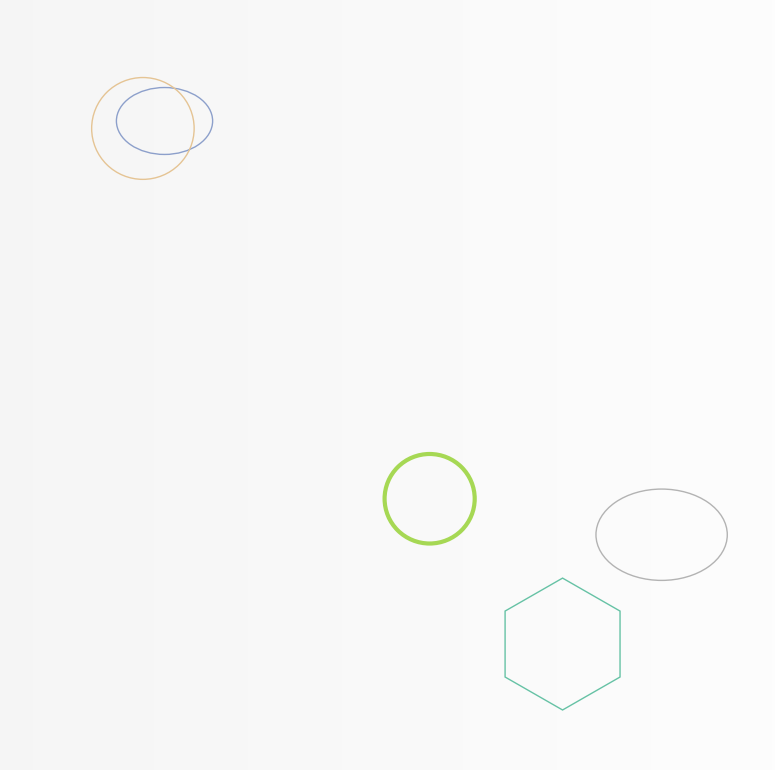[{"shape": "hexagon", "thickness": 0.5, "radius": 0.43, "center": [0.726, 0.164]}, {"shape": "oval", "thickness": 0.5, "radius": 0.31, "center": [0.212, 0.843]}, {"shape": "circle", "thickness": 1.5, "radius": 0.29, "center": [0.554, 0.352]}, {"shape": "circle", "thickness": 0.5, "radius": 0.33, "center": [0.184, 0.833]}, {"shape": "oval", "thickness": 0.5, "radius": 0.42, "center": [0.854, 0.306]}]